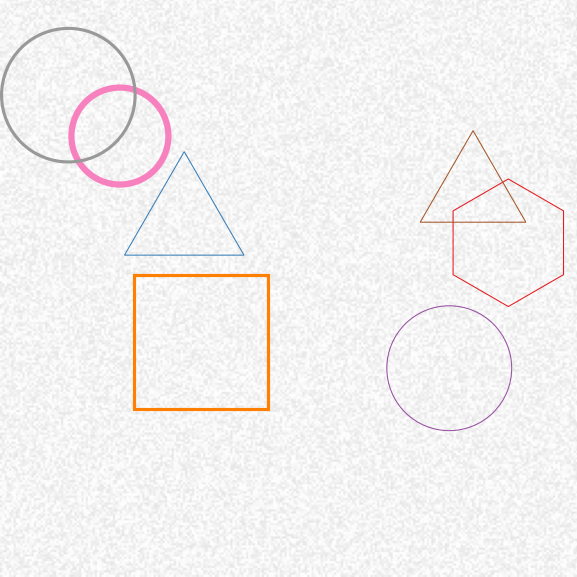[{"shape": "hexagon", "thickness": 0.5, "radius": 0.55, "center": [0.88, 0.579]}, {"shape": "triangle", "thickness": 0.5, "radius": 0.6, "center": [0.319, 0.617]}, {"shape": "circle", "thickness": 0.5, "radius": 0.54, "center": [0.778, 0.362]}, {"shape": "square", "thickness": 1.5, "radius": 0.58, "center": [0.348, 0.407]}, {"shape": "triangle", "thickness": 0.5, "radius": 0.53, "center": [0.819, 0.667]}, {"shape": "circle", "thickness": 3, "radius": 0.42, "center": [0.208, 0.764]}, {"shape": "circle", "thickness": 1.5, "radius": 0.58, "center": [0.118, 0.834]}]